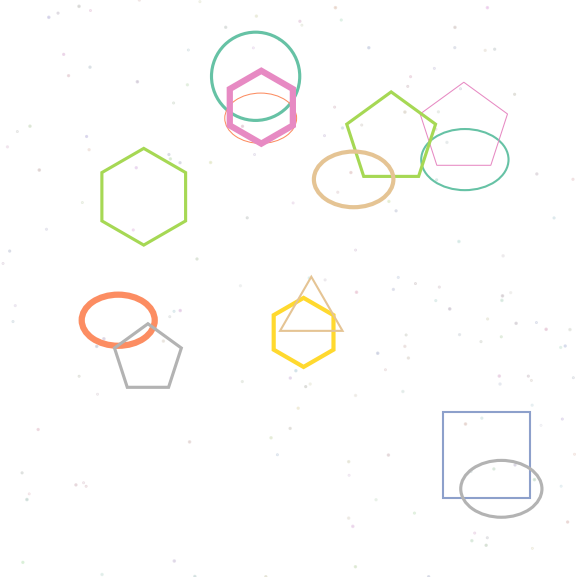[{"shape": "oval", "thickness": 1, "radius": 0.38, "center": [0.805, 0.723]}, {"shape": "circle", "thickness": 1.5, "radius": 0.38, "center": [0.443, 0.867]}, {"shape": "oval", "thickness": 3, "radius": 0.32, "center": [0.205, 0.445]}, {"shape": "oval", "thickness": 0.5, "radius": 0.31, "center": [0.451, 0.794]}, {"shape": "square", "thickness": 1, "radius": 0.38, "center": [0.843, 0.211]}, {"shape": "pentagon", "thickness": 0.5, "radius": 0.4, "center": [0.803, 0.777]}, {"shape": "hexagon", "thickness": 3, "radius": 0.32, "center": [0.452, 0.813]}, {"shape": "hexagon", "thickness": 1.5, "radius": 0.42, "center": [0.249, 0.658]}, {"shape": "pentagon", "thickness": 1.5, "radius": 0.4, "center": [0.677, 0.759]}, {"shape": "hexagon", "thickness": 2, "radius": 0.3, "center": [0.526, 0.424]}, {"shape": "oval", "thickness": 2, "radius": 0.34, "center": [0.612, 0.688]}, {"shape": "triangle", "thickness": 1, "radius": 0.31, "center": [0.539, 0.457]}, {"shape": "pentagon", "thickness": 1.5, "radius": 0.3, "center": [0.256, 0.378]}, {"shape": "oval", "thickness": 1.5, "radius": 0.35, "center": [0.868, 0.153]}]